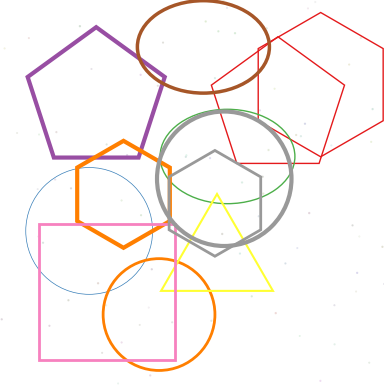[{"shape": "hexagon", "thickness": 1, "radius": 0.94, "center": [0.833, 0.78]}, {"shape": "pentagon", "thickness": 1, "radius": 0.91, "center": [0.722, 0.723]}, {"shape": "circle", "thickness": 0.5, "radius": 0.82, "center": [0.232, 0.4]}, {"shape": "oval", "thickness": 1, "radius": 0.88, "center": [0.591, 0.594]}, {"shape": "pentagon", "thickness": 3, "radius": 0.94, "center": [0.25, 0.742]}, {"shape": "circle", "thickness": 2, "radius": 0.73, "center": [0.413, 0.183]}, {"shape": "hexagon", "thickness": 3, "radius": 0.69, "center": [0.321, 0.495]}, {"shape": "triangle", "thickness": 1.5, "radius": 0.84, "center": [0.564, 0.328]}, {"shape": "oval", "thickness": 2.5, "radius": 0.86, "center": [0.528, 0.878]}, {"shape": "square", "thickness": 2, "radius": 0.88, "center": [0.277, 0.241]}, {"shape": "circle", "thickness": 3, "radius": 0.87, "center": [0.582, 0.536]}, {"shape": "hexagon", "thickness": 2, "radius": 0.69, "center": [0.558, 0.472]}]